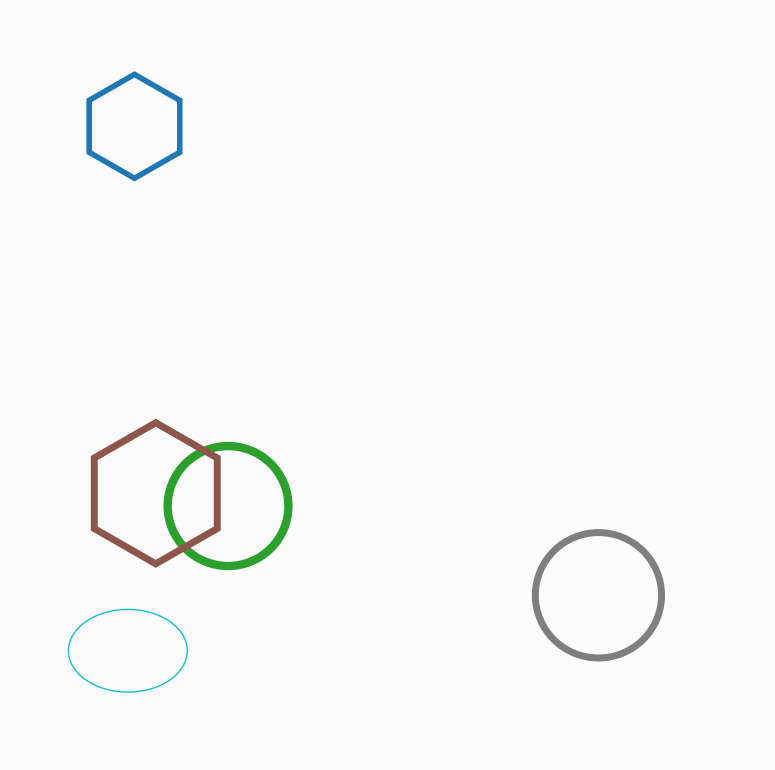[{"shape": "hexagon", "thickness": 2, "radius": 0.34, "center": [0.174, 0.836]}, {"shape": "circle", "thickness": 3, "radius": 0.39, "center": [0.294, 0.343]}, {"shape": "hexagon", "thickness": 2.5, "radius": 0.46, "center": [0.201, 0.359]}, {"shape": "circle", "thickness": 2.5, "radius": 0.41, "center": [0.772, 0.227]}, {"shape": "oval", "thickness": 0.5, "radius": 0.38, "center": [0.165, 0.155]}]